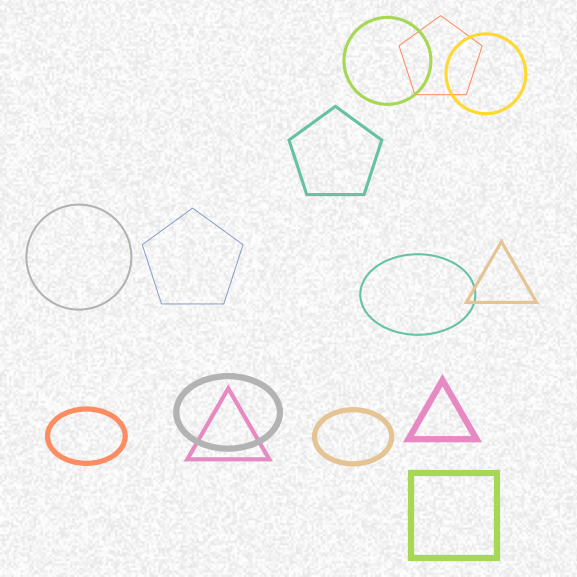[{"shape": "pentagon", "thickness": 1.5, "radius": 0.42, "center": [0.581, 0.73]}, {"shape": "oval", "thickness": 1, "radius": 0.5, "center": [0.724, 0.489]}, {"shape": "oval", "thickness": 2.5, "radius": 0.34, "center": [0.15, 0.244]}, {"shape": "pentagon", "thickness": 0.5, "radius": 0.38, "center": [0.763, 0.896]}, {"shape": "pentagon", "thickness": 0.5, "radius": 0.46, "center": [0.334, 0.547]}, {"shape": "triangle", "thickness": 3, "radius": 0.34, "center": [0.766, 0.273]}, {"shape": "triangle", "thickness": 2, "radius": 0.41, "center": [0.395, 0.245]}, {"shape": "circle", "thickness": 1.5, "radius": 0.38, "center": [0.671, 0.894]}, {"shape": "square", "thickness": 3, "radius": 0.37, "center": [0.787, 0.107]}, {"shape": "circle", "thickness": 1.5, "radius": 0.35, "center": [0.841, 0.871]}, {"shape": "oval", "thickness": 2.5, "radius": 0.33, "center": [0.611, 0.243]}, {"shape": "triangle", "thickness": 1.5, "radius": 0.35, "center": [0.868, 0.511]}, {"shape": "oval", "thickness": 3, "radius": 0.45, "center": [0.395, 0.285]}, {"shape": "circle", "thickness": 1, "radius": 0.45, "center": [0.137, 0.554]}]